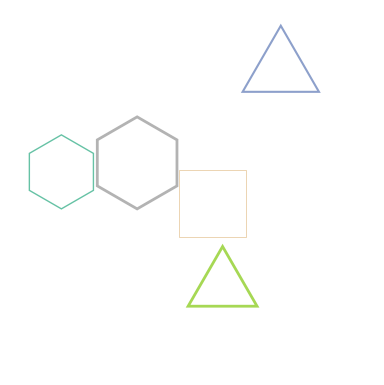[{"shape": "hexagon", "thickness": 1, "radius": 0.48, "center": [0.159, 0.554]}, {"shape": "triangle", "thickness": 1.5, "radius": 0.57, "center": [0.729, 0.819]}, {"shape": "triangle", "thickness": 2, "radius": 0.52, "center": [0.578, 0.256]}, {"shape": "square", "thickness": 0.5, "radius": 0.43, "center": [0.552, 0.471]}, {"shape": "hexagon", "thickness": 2, "radius": 0.6, "center": [0.356, 0.577]}]